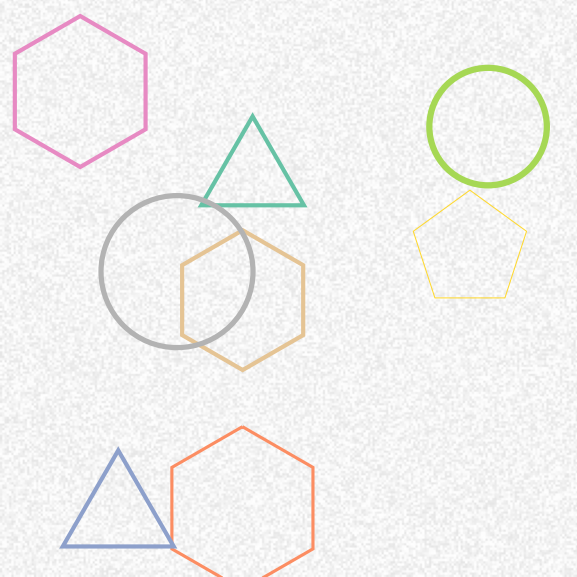[{"shape": "triangle", "thickness": 2, "radius": 0.51, "center": [0.437, 0.695]}, {"shape": "hexagon", "thickness": 1.5, "radius": 0.71, "center": [0.42, 0.119]}, {"shape": "triangle", "thickness": 2, "radius": 0.55, "center": [0.205, 0.108]}, {"shape": "hexagon", "thickness": 2, "radius": 0.65, "center": [0.139, 0.841]}, {"shape": "circle", "thickness": 3, "radius": 0.51, "center": [0.845, 0.78]}, {"shape": "pentagon", "thickness": 0.5, "radius": 0.52, "center": [0.814, 0.567]}, {"shape": "hexagon", "thickness": 2, "radius": 0.61, "center": [0.42, 0.479]}, {"shape": "circle", "thickness": 2.5, "radius": 0.66, "center": [0.307, 0.529]}]